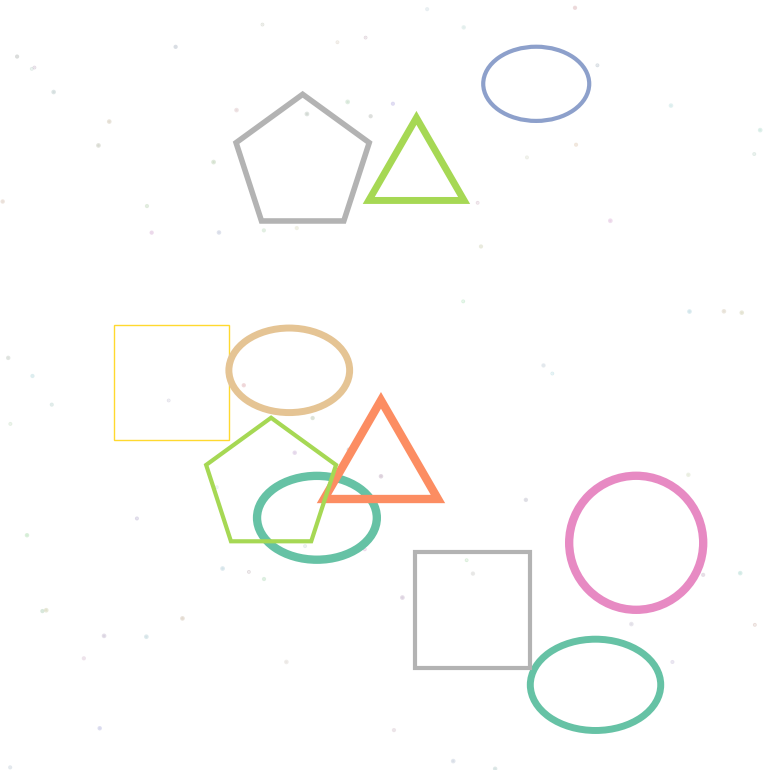[{"shape": "oval", "thickness": 3, "radius": 0.39, "center": [0.412, 0.328]}, {"shape": "oval", "thickness": 2.5, "radius": 0.42, "center": [0.773, 0.111]}, {"shape": "triangle", "thickness": 3, "radius": 0.43, "center": [0.495, 0.395]}, {"shape": "oval", "thickness": 1.5, "radius": 0.34, "center": [0.696, 0.891]}, {"shape": "circle", "thickness": 3, "radius": 0.44, "center": [0.826, 0.295]}, {"shape": "pentagon", "thickness": 1.5, "radius": 0.44, "center": [0.352, 0.369]}, {"shape": "triangle", "thickness": 2.5, "radius": 0.36, "center": [0.541, 0.775]}, {"shape": "square", "thickness": 0.5, "radius": 0.37, "center": [0.223, 0.503]}, {"shape": "oval", "thickness": 2.5, "radius": 0.39, "center": [0.376, 0.519]}, {"shape": "pentagon", "thickness": 2, "radius": 0.45, "center": [0.393, 0.787]}, {"shape": "square", "thickness": 1.5, "radius": 0.38, "center": [0.614, 0.207]}]